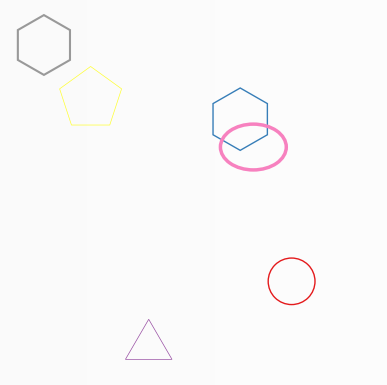[{"shape": "circle", "thickness": 1, "radius": 0.3, "center": [0.752, 0.269]}, {"shape": "hexagon", "thickness": 1, "radius": 0.4, "center": [0.62, 0.69]}, {"shape": "triangle", "thickness": 0.5, "radius": 0.35, "center": [0.384, 0.101]}, {"shape": "pentagon", "thickness": 0.5, "radius": 0.42, "center": [0.234, 0.743]}, {"shape": "oval", "thickness": 2.5, "radius": 0.42, "center": [0.654, 0.618]}, {"shape": "hexagon", "thickness": 1.5, "radius": 0.39, "center": [0.113, 0.883]}]